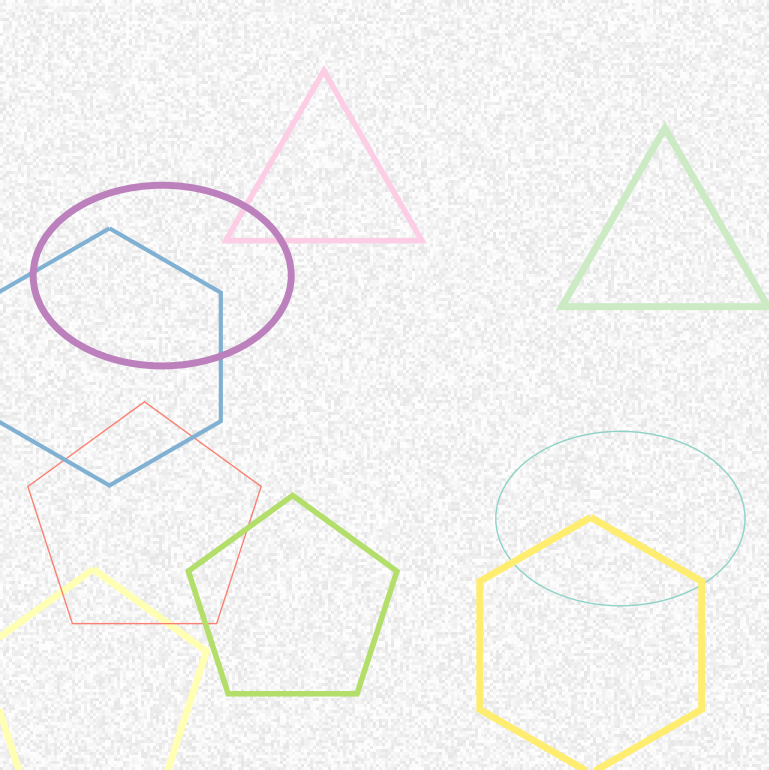[{"shape": "oval", "thickness": 0.5, "radius": 0.81, "center": [0.806, 0.327]}, {"shape": "pentagon", "thickness": 2.5, "radius": 0.77, "center": [0.121, 0.106]}, {"shape": "pentagon", "thickness": 0.5, "radius": 0.8, "center": [0.188, 0.319]}, {"shape": "hexagon", "thickness": 1.5, "radius": 0.84, "center": [0.142, 0.536]}, {"shape": "pentagon", "thickness": 2, "radius": 0.71, "center": [0.38, 0.214]}, {"shape": "triangle", "thickness": 2, "radius": 0.74, "center": [0.421, 0.761]}, {"shape": "oval", "thickness": 2.5, "radius": 0.84, "center": [0.211, 0.642]}, {"shape": "triangle", "thickness": 2.5, "radius": 0.77, "center": [0.863, 0.679]}, {"shape": "hexagon", "thickness": 2.5, "radius": 0.83, "center": [0.767, 0.162]}]